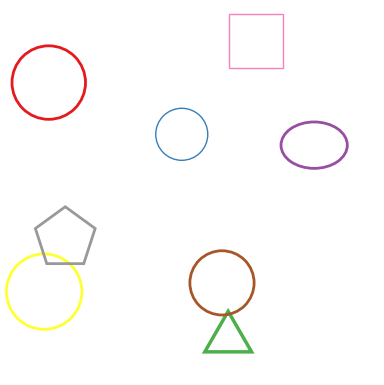[{"shape": "circle", "thickness": 2, "radius": 0.48, "center": [0.127, 0.786]}, {"shape": "circle", "thickness": 1, "radius": 0.34, "center": [0.472, 0.651]}, {"shape": "triangle", "thickness": 2.5, "radius": 0.35, "center": [0.593, 0.121]}, {"shape": "oval", "thickness": 2, "radius": 0.43, "center": [0.816, 0.623]}, {"shape": "circle", "thickness": 2, "radius": 0.49, "center": [0.115, 0.243]}, {"shape": "circle", "thickness": 2, "radius": 0.42, "center": [0.577, 0.265]}, {"shape": "square", "thickness": 1, "radius": 0.35, "center": [0.664, 0.894]}, {"shape": "pentagon", "thickness": 2, "radius": 0.41, "center": [0.17, 0.381]}]